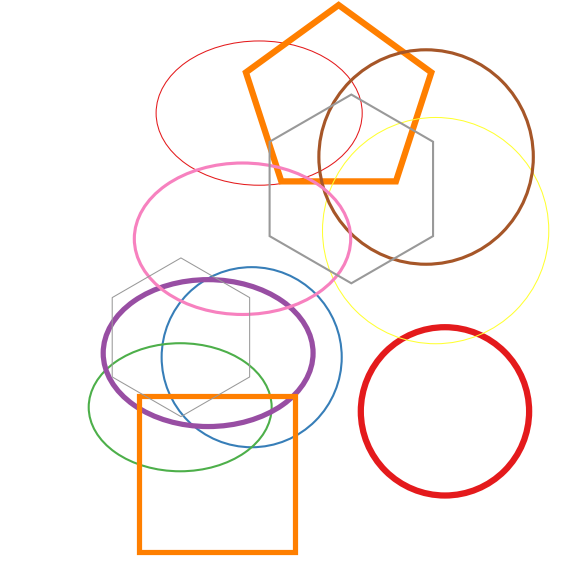[{"shape": "circle", "thickness": 3, "radius": 0.73, "center": [0.771, 0.287]}, {"shape": "oval", "thickness": 0.5, "radius": 0.89, "center": [0.449, 0.803]}, {"shape": "circle", "thickness": 1, "radius": 0.78, "center": [0.436, 0.381]}, {"shape": "oval", "thickness": 1, "radius": 0.79, "center": [0.312, 0.294]}, {"shape": "oval", "thickness": 2.5, "radius": 0.91, "center": [0.36, 0.388]}, {"shape": "pentagon", "thickness": 3, "radius": 0.84, "center": [0.586, 0.822]}, {"shape": "square", "thickness": 2.5, "radius": 0.68, "center": [0.376, 0.178]}, {"shape": "circle", "thickness": 0.5, "radius": 0.98, "center": [0.754, 0.6]}, {"shape": "circle", "thickness": 1.5, "radius": 0.93, "center": [0.738, 0.727]}, {"shape": "oval", "thickness": 1.5, "radius": 0.94, "center": [0.42, 0.586]}, {"shape": "hexagon", "thickness": 1, "radius": 0.82, "center": [0.608, 0.672]}, {"shape": "hexagon", "thickness": 0.5, "radius": 0.69, "center": [0.313, 0.415]}]